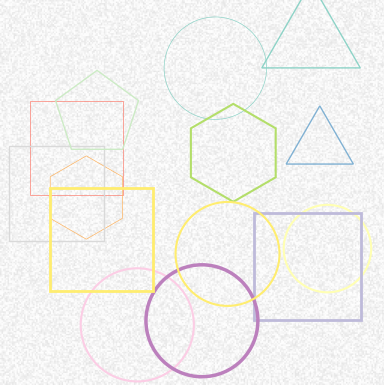[{"shape": "circle", "thickness": 0.5, "radius": 0.67, "center": [0.559, 0.823]}, {"shape": "triangle", "thickness": 1, "radius": 0.74, "center": [0.808, 0.897]}, {"shape": "circle", "thickness": 1.5, "radius": 0.57, "center": [0.851, 0.354]}, {"shape": "square", "thickness": 2, "radius": 0.7, "center": [0.799, 0.308]}, {"shape": "square", "thickness": 0.5, "radius": 0.61, "center": [0.199, 0.615]}, {"shape": "triangle", "thickness": 1, "radius": 0.5, "center": [0.831, 0.624]}, {"shape": "hexagon", "thickness": 0.5, "radius": 0.54, "center": [0.224, 0.487]}, {"shape": "hexagon", "thickness": 1.5, "radius": 0.64, "center": [0.606, 0.603]}, {"shape": "circle", "thickness": 1.5, "radius": 0.73, "center": [0.357, 0.156]}, {"shape": "square", "thickness": 1, "radius": 0.62, "center": [0.147, 0.497]}, {"shape": "circle", "thickness": 2.5, "radius": 0.73, "center": [0.524, 0.167]}, {"shape": "pentagon", "thickness": 1, "radius": 0.57, "center": [0.252, 0.704]}, {"shape": "circle", "thickness": 1.5, "radius": 0.67, "center": [0.591, 0.34]}, {"shape": "square", "thickness": 2, "radius": 0.67, "center": [0.263, 0.378]}]